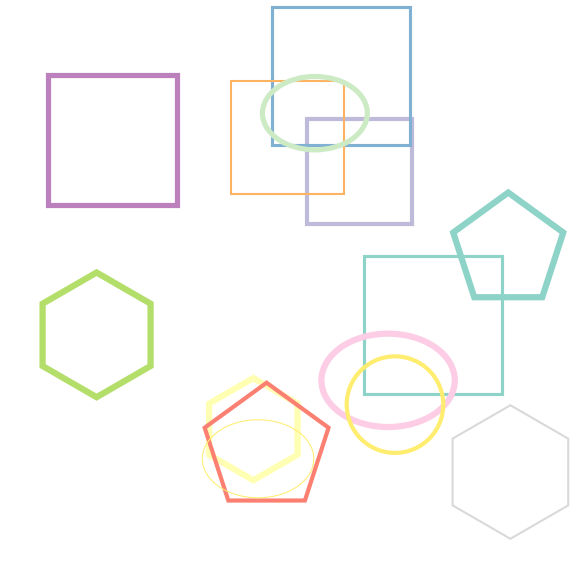[{"shape": "square", "thickness": 1.5, "radius": 0.6, "center": [0.75, 0.437]}, {"shape": "pentagon", "thickness": 3, "radius": 0.5, "center": [0.88, 0.566]}, {"shape": "hexagon", "thickness": 3, "radius": 0.44, "center": [0.439, 0.256]}, {"shape": "square", "thickness": 2, "radius": 0.46, "center": [0.623, 0.702]}, {"shape": "pentagon", "thickness": 2, "radius": 0.56, "center": [0.462, 0.224]}, {"shape": "square", "thickness": 1.5, "radius": 0.6, "center": [0.591, 0.868]}, {"shape": "square", "thickness": 1, "radius": 0.49, "center": [0.498, 0.761]}, {"shape": "hexagon", "thickness": 3, "radius": 0.54, "center": [0.167, 0.419]}, {"shape": "oval", "thickness": 3, "radius": 0.58, "center": [0.672, 0.341]}, {"shape": "hexagon", "thickness": 1, "radius": 0.58, "center": [0.884, 0.182]}, {"shape": "square", "thickness": 2.5, "radius": 0.56, "center": [0.194, 0.757]}, {"shape": "oval", "thickness": 2.5, "radius": 0.45, "center": [0.545, 0.803]}, {"shape": "circle", "thickness": 2, "radius": 0.42, "center": [0.684, 0.298]}, {"shape": "oval", "thickness": 0.5, "radius": 0.48, "center": [0.447, 0.205]}]